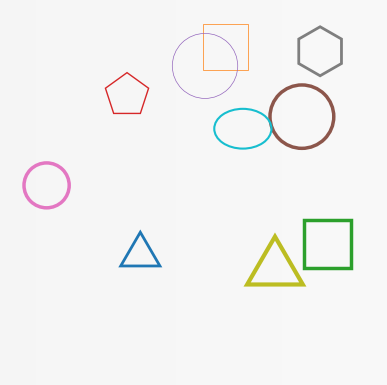[{"shape": "triangle", "thickness": 2, "radius": 0.29, "center": [0.362, 0.338]}, {"shape": "square", "thickness": 0.5, "radius": 0.3, "center": [0.582, 0.878]}, {"shape": "square", "thickness": 2.5, "radius": 0.31, "center": [0.845, 0.366]}, {"shape": "pentagon", "thickness": 1, "radius": 0.29, "center": [0.328, 0.753]}, {"shape": "circle", "thickness": 0.5, "radius": 0.42, "center": [0.529, 0.829]}, {"shape": "circle", "thickness": 2.5, "radius": 0.41, "center": [0.779, 0.697]}, {"shape": "circle", "thickness": 2.5, "radius": 0.29, "center": [0.12, 0.519]}, {"shape": "hexagon", "thickness": 2, "radius": 0.32, "center": [0.826, 0.867]}, {"shape": "triangle", "thickness": 3, "radius": 0.41, "center": [0.71, 0.303]}, {"shape": "oval", "thickness": 1.5, "radius": 0.37, "center": [0.627, 0.666]}]